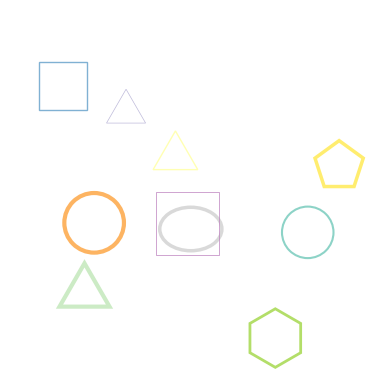[{"shape": "circle", "thickness": 1.5, "radius": 0.33, "center": [0.799, 0.396]}, {"shape": "triangle", "thickness": 1, "radius": 0.33, "center": [0.456, 0.593]}, {"shape": "triangle", "thickness": 0.5, "radius": 0.29, "center": [0.327, 0.71]}, {"shape": "square", "thickness": 1, "radius": 0.31, "center": [0.164, 0.776]}, {"shape": "circle", "thickness": 3, "radius": 0.39, "center": [0.245, 0.421]}, {"shape": "hexagon", "thickness": 2, "radius": 0.38, "center": [0.715, 0.122]}, {"shape": "oval", "thickness": 2.5, "radius": 0.4, "center": [0.496, 0.405]}, {"shape": "square", "thickness": 0.5, "radius": 0.41, "center": [0.487, 0.419]}, {"shape": "triangle", "thickness": 3, "radius": 0.38, "center": [0.219, 0.241]}, {"shape": "pentagon", "thickness": 2.5, "radius": 0.33, "center": [0.881, 0.569]}]